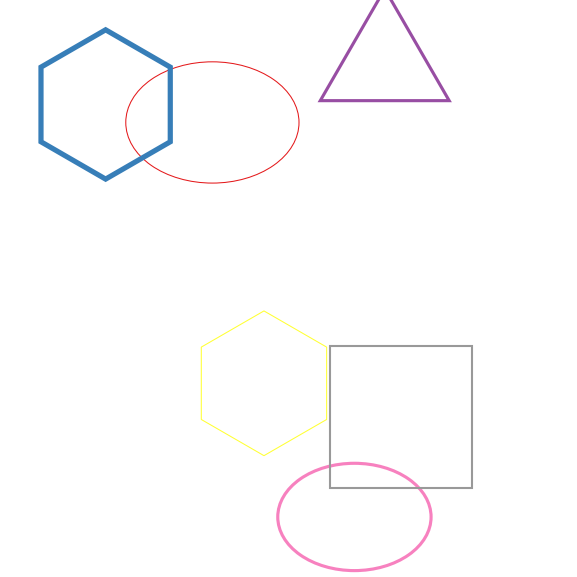[{"shape": "oval", "thickness": 0.5, "radius": 0.75, "center": [0.368, 0.787]}, {"shape": "hexagon", "thickness": 2.5, "radius": 0.65, "center": [0.183, 0.818]}, {"shape": "triangle", "thickness": 1.5, "radius": 0.64, "center": [0.666, 0.889]}, {"shape": "hexagon", "thickness": 0.5, "radius": 0.63, "center": [0.457, 0.335]}, {"shape": "oval", "thickness": 1.5, "radius": 0.66, "center": [0.614, 0.104]}, {"shape": "square", "thickness": 1, "radius": 0.61, "center": [0.694, 0.276]}]